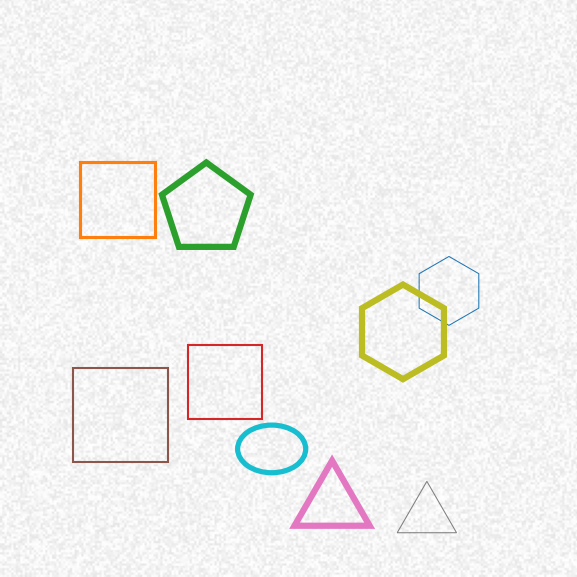[{"shape": "hexagon", "thickness": 0.5, "radius": 0.3, "center": [0.777, 0.495]}, {"shape": "square", "thickness": 1.5, "radius": 0.32, "center": [0.203, 0.654]}, {"shape": "pentagon", "thickness": 3, "radius": 0.4, "center": [0.357, 0.637]}, {"shape": "square", "thickness": 1, "radius": 0.32, "center": [0.39, 0.337]}, {"shape": "square", "thickness": 1, "radius": 0.41, "center": [0.209, 0.281]}, {"shape": "triangle", "thickness": 3, "radius": 0.38, "center": [0.575, 0.126]}, {"shape": "triangle", "thickness": 0.5, "radius": 0.3, "center": [0.739, 0.106]}, {"shape": "hexagon", "thickness": 3, "radius": 0.41, "center": [0.698, 0.425]}, {"shape": "oval", "thickness": 2.5, "radius": 0.29, "center": [0.47, 0.222]}]